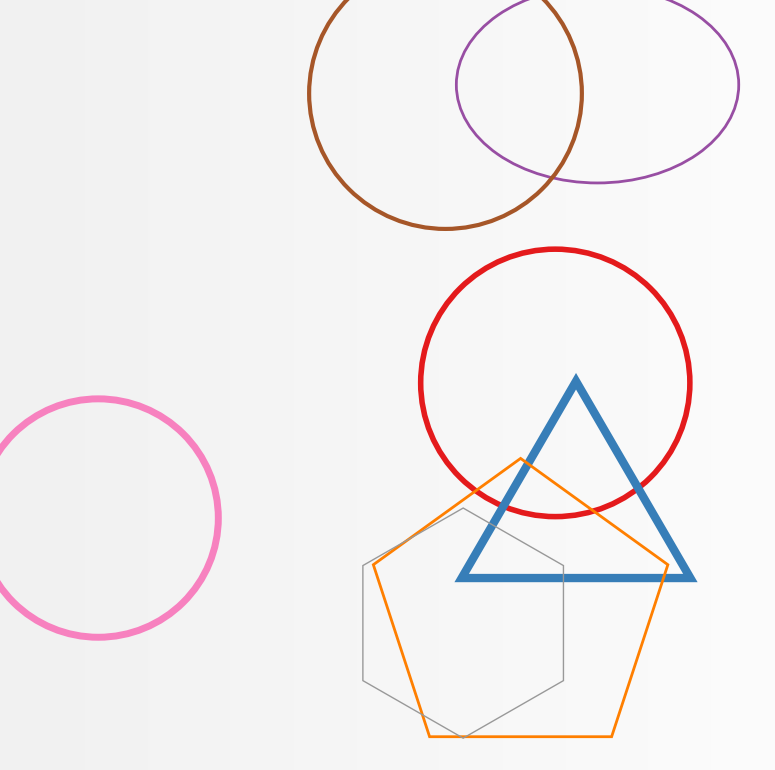[{"shape": "circle", "thickness": 2, "radius": 0.87, "center": [0.716, 0.503]}, {"shape": "triangle", "thickness": 3, "radius": 0.85, "center": [0.743, 0.335]}, {"shape": "oval", "thickness": 1, "radius": 0.91, "center": [0.771, 0.89]}, {"shape": "pentagon", "thickness": 1, "radius": 1.0, "center": [0.672, 0.205]}, {"shape": "circle", "thickness": 1.5, "radius": 0.88, "center": [0.575, 0.879]}, {"shape": "circle", "thickness": 2.5, "radius": 0.77, "center": [0.127, 0.327]}, {"shape": "hexagon", "thickness": 0.5, "radius": 0.75, "center": [0.598, 0.191]}]